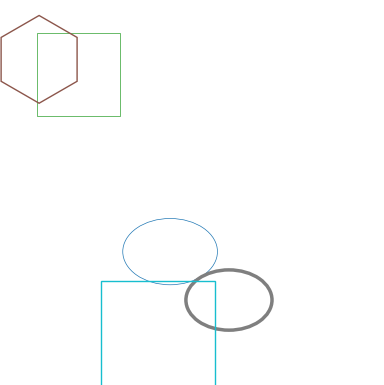[{"shape": "oval", "thickness": 0.5, "radius": 0.61, "center": [0.442, 0.346]}, {"shape": "square", "thickness": 0.5, "radius": 0.54, "center": [0.204, 0.806]}, {"shape": "hexagon", "thickness": 1, "radius": 0.57, "center": [0.102, 0.846]}, {"shape": "oval", "thickness": 2.5, "radius": 0.56, "center": [0.595, 0.221]}, {"shape": "square", "thickness": 1, "radius": 0.74, "center": [0.409, 0.122]}]